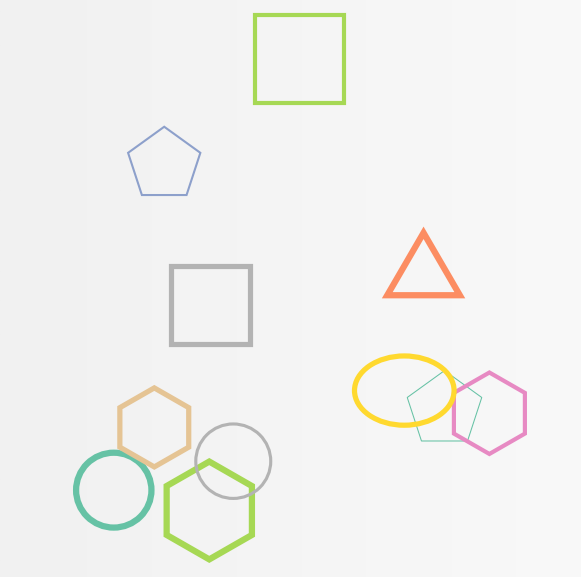[{"shape": "pentagon", "thickness": 0.5, "radius": 0.34, "center": [0.765, 0.29]}, {"shape": "circle", "thickness": 3, "radius": 0.32, "center": [0.196, 0.15]}, {"shape": "triangle", "thickness": 3, "radius": 0.36, "center": [0.729, 0.524]}, {"shape": "pentagon", "thickness": 1, "radius": 0.33, "center": [0.283, 0.714]}, {"shape": "hexagon", "thickness": 2, "radius": 0.35, "center": [0.842, 0.284]}, {"shape": "square", "thickness": 2, "radius": 0.38, "center": [0.516, 0.897]}, {"shape": "hexagon", "thickness": 3, "radius": 0.42, "center": [0.36, 0.115]}, {"shape": "oval", "thickness": 2.5, "radius": 0.43, "center": [0.696, 0.323]}, {"shape": "hexagon", "thickness": 2.5, "radius": 0.34, "center": [0.265, 0.259]}, {"shape": "square", "thickness": 2.5, "radius": 0.34, "center": [0.363, 0.471]}, {"shape": "circle", "thickness": 1.5, "radius": 0.32, "center": [0.401, 0.201]}]